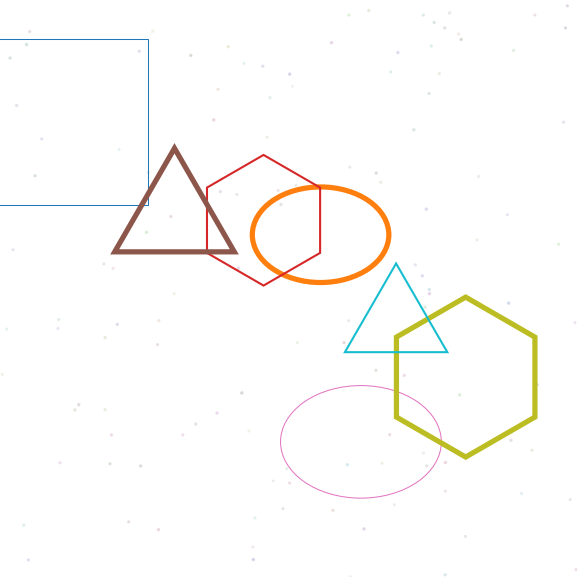[{"shape": "square", "thickness": 0.5, "radius": 0.72, "center": [0.113, 0.788]}, {"shape": "oval", "thickness": 2.5, "radius": 0.59, "center": [0.555, 0.593]}, {"shape": "hexagon", "thickness": 1, "radius": 0.57, "center": [0.456, 0.618]}, {"shape": "triangle", "thickness": 2.5, "radius": 0.6, "center": [0.302, 0.623]}, {"shape": "oval", "thickness": 0.5, "radius": 0.7, "center": [0.625, 0.234]}, {"shape": "hexagon", "thickness": 2.5, "radius": 0.69, "center": [0.806, 0.346]}, {"shape": "triangle", "thickness": 1, "radius": 0.51, "center": [0.686, 0.441]}]